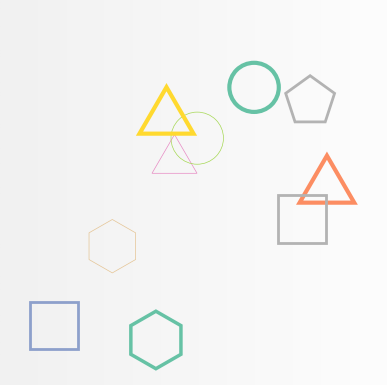[{"shape": "circle", "thickness": 3, "radius": 0.32, "center": [0.656, 0.773]}, {"shape": "hexagon", "thickness": 2.5, "radius": 0.37, "center": [0.402, 0.117]}, {"shape": "triangle", "thickness": 3, "radius": 0.41, "center": [0.844, 0.514]}, {"shape": "square", "thickness": 2, "radius": 0.31, "center": [0.139, 0.155]}, {"shape": "triangle", "thickness": 0.5, "radius": 0.34, "center": [0.45, 0.583]}, {"shape": "circle", "thickness": 0.5, "radius": 0.34, "center": [0.509, 0.641]}, {"shape": "triangle", "thickness": 3, "radius": 0.4, "center": [0.43, 0.693]}, {"shape": "hexagon", "thickness": 0.5, "radius": 0.35, "center": [0.29, 0.361]}, {"shape": "square", "thickness": 2, "radius": 0.31, "center": [0.779, 0.431]}, {"shape": "pentagon", "thickness": 2, "radius": 0.33, "center": [0.8, 0.737]}]